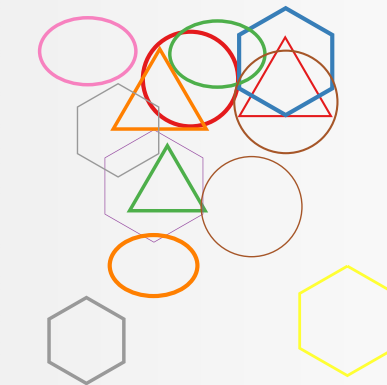[{"shape": "triangle", "thickness": 1.5, "radius": 0.68, "center": [0.736, 0.767]}, {"shape": "circle", "thickness": 3, "radius": 0.61, "center": [0.492, 0.795]}, {"shape": "hexagon", "thickness": 3, "radius": 0.69, "center": [0.737, 0.84]}, {"shape": "oval", "thickness": 2.5, "radius": 0.61, "center": [0.561, 0.86]}, {"shape": "triangle", "thickness": 2.5, "radius": 0.56, "center": [0.432, 0.509]}, {"shape": "hexagon", "thickness": 0.5, "radius": 0.73, "center": [0.397, 0.517]}, {"shape": "oval", "thickness": 3, "radius": 0.57, "center": [0.396, 0.31]}, {"shape": "triangle", "thickness": 2.5, "radius": 0.69, "center": [0.412, 0.734]}, {"shape": "hexagon", "thickness": 2, "radius": 0.71, "center": [0.897, 0.167]}, {"shape": "circle", "thickness": 1.5, "radius": 0.67, "center": [0.738, 0.735]}, {"shape": "circle", "thickness": 1, "radius": 0.65, "center": [0.649, 0.463]}, {"shape": "oval", "thickness": 2.5, "radius": 0.62, "center": [0.226, 0.867]}, {"shape": "hexagon", "thickness": 2.5, "radius": 0.56, "center": [0.223, 0.115]}, {"shape": "hexagon", "thickness": 1, "radius": 0.61, "center": [0.305, 0.661]}]